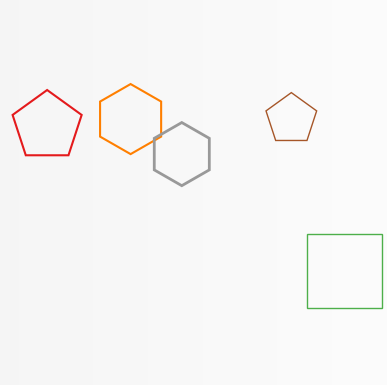[{"shape": "pentagon", "thickness": 1.5, "radius": 0.47, "center": [0.122, 0.672]}, {"shape": "square", "thickness": 1, "radius": 0.48, "center": [0.889, 0.297]}, {"shape": "hexagon", "thickness": 1.5, "radius": 0.45, "center": [0.337, 0.691]}, {"shape": "pentagon", "thickness": 1, "radius": 0.34, "center": [0.752, 0.691]}, {"shape": "hexagon", "thickness": 2, "radius": 0.41, "center": [0.469, 0.6]}]